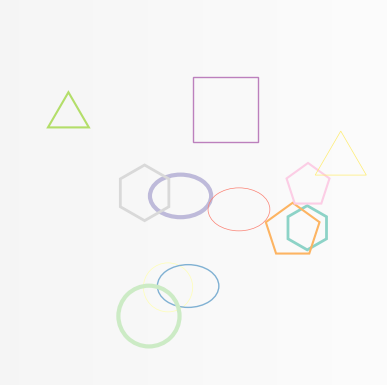[{"shape": "hexagon", "thickness": 2, "radius": 0.29, "center": [0.793, 0.408]}, {"shape": "circle", "thickness": 0.5, "radius": 0.32, "center": [0.434, 0.254]}, {"shape": "oval", "thickness": 3, "radius": 0.39, "center": [0.466, 0.491]}, {"shape": "oval", "thickness": 0.5, "radius": 0.4, "center": [0.617, 0.456]}, {"shape": "oval", "thickness": 1, "radius": 0.4, "center": [0.485, 0.257]}, {"shape": "pentagon", "thickness": 1.5, "radius": 0.36, "center": [0.755, 0.4]}, {"shape": "triangle", "thickness": 1.5, "radius": 0.3, "center": [0.177, 0.7]}, {"shape": "pentagon", "thickness": 1.5, "radius": 0.29, "center": [0.795, 0.518]}, {"shape": "hexagon", "thickness": 2, "radius": 0.36, "center": [0.373, 0.499]}, {"shape": "square", "thickness": 1, "radius": 0.42, "center": [0.582, 0.716]}, {"shape": "circle", "thickness": 3, "radius": 0.39, "center": [0.384, 0.179]}, {"shape": "triangle", "thickness": 0.5, "radius": 0.38, "center": [0.879, 0.583]}]